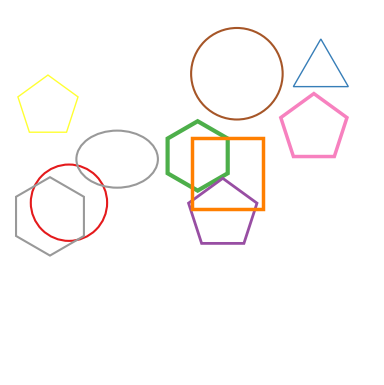[{"shape": "circle", "thickness": 1.5, "radius": 0.5, "center": [0.179, 0.473]}, {"shape": "triangle", "thickness": 1, "radius": 0.41, "center": [0.833, 0.816]}, {"shape": "hexagon", "thickness": 3, "radius": 0.45, "center": [0.513, 0.595]}, {"shape": "pentagon", "thickness": 2, "radius": 0.47, "center": [0.579, 0.443]}, {"shape": "square", "thickness": 2.5, "radius": 0.46, "center": [0.591, 0.55]}, {"shape": "pentagon", "thickness": 1, "radius": 0.41, "center": [0.125, 0.723]}, {"shape": "circle", "thickness": 1.5, "radius": 0.59, "center": [0.615, 0.808]}, {"shape": "pentagon", "thickness": 2.5, "radius": 0.45, "center": [0.815, 0.667]}, {"shape": "hexagon", "thickness": 1.5, "radius": 0.51, "center": [0.13, 0.438]}, {"shape": "oval", "thickness": 1.5, "radius": 0.53, "center": [0.304, 0.587]}]